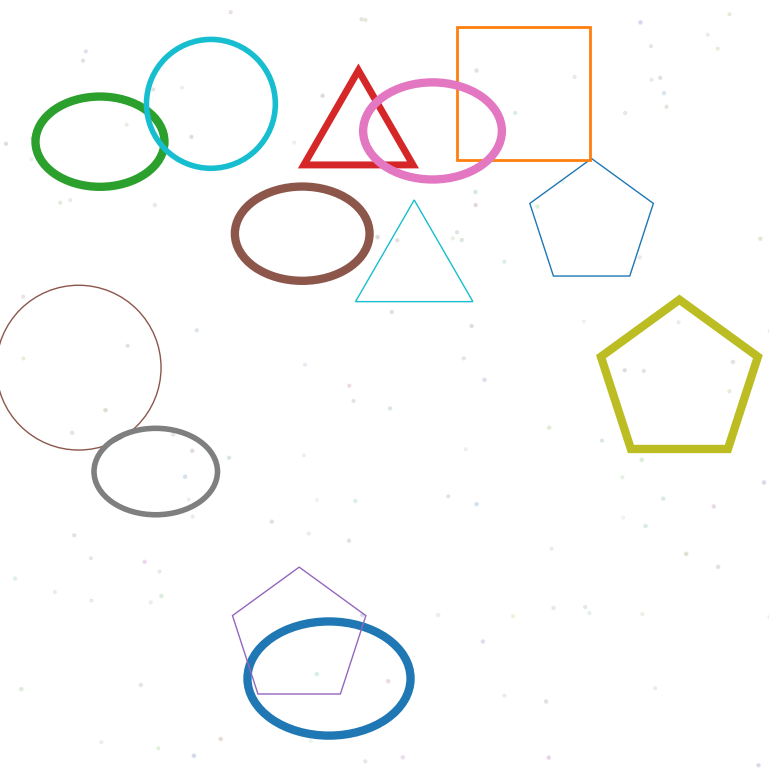[{"shape": "oval", "thickness": 3, "radius": 0.53, "center": [0.427, 0.119]}, {"shape": "pentagon", "thickness": 0.5, "radius": 0.42, "center": [0.768, 0.71]}, {"shape": "square", "thickness": 1, "radius": 0.43, "center": [0.68, 0.878]}, {"shape": "oval", "thickness": 3, "radius": 0.42, "center": [0.13, 0.816]}, {"shape": "triangle", "thickness": 2.5, "radius": 0.41, "center": [0.465, 0.827]}, {"shape": "pentagon", "thickness": 0.5, "radius": 0.46, "center": [0.389, 0.172]}, {"shape": "oval", "thickness": 3, "radius": 0.44, "center": [0.392, 0.697]}, {"shape": "circle", "thickness": 0.5, "radius": 0.54, "center": [0.102, 0.523]}, {"shape": "oval", "thickness": 3, "radius": 0.45, "center": [0.562, 0.83]}, {"shape": "oval", "thickness": 2, "radius": 0.4, "center": [0.202, 0.388]}, {"shape": "pentagon", "thickness": 3, "radius": 0.54, "center": [0.882, 0.504]}, {"shape": "triangle", "thickness": 0.5, "radius": 0.44, "center": [0.538, 0.652]}, {"shape": "circle", "thickness": 2, "radius": 0.42, "center": [0.274, 0.865]}]